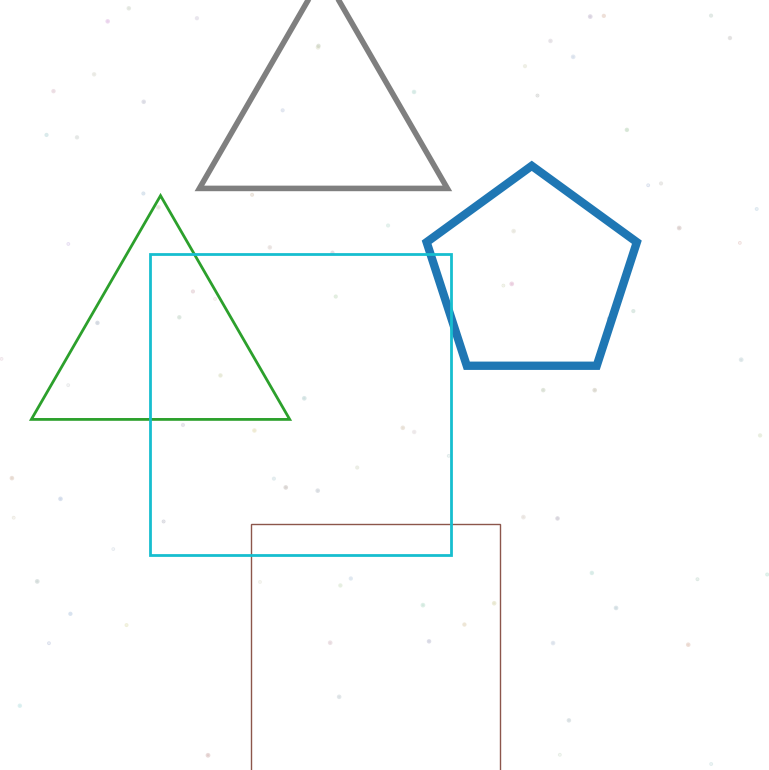[{"shape": "pentagon", "thickness": 3, "radius": 0.72, "center": [0.691, 0.641]}, {"shape": "triangle", "thickness": 1, "radius": 0.97, "center": [0.208, 0.552]}, {"shape": "square", "thickness": 0.5, "radius": 0.81, "center": [0.488, 0.158]}, {"shape": "triangle", "thickness": 2, "radius": 0.93, "center": [0.42, 0.848]}, {"shape": "square", "thickness": 1, "radius": 0.98, "center": [0.39, 0.475]}]